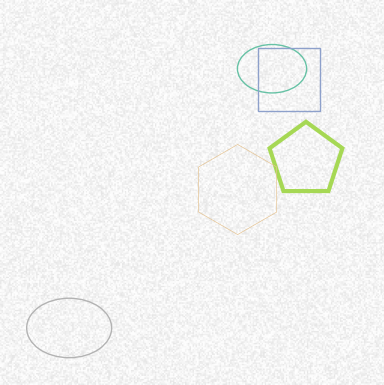[{"shape": "oval", "thickness": 1, "radius": 0.45, "center": [0.707, 0.822]}, {"shape": "square", "thickness": 1, "radius": 0.41, "center": [0.75, 0.794]}, {"shape": "pentagon", "thickness": 3, "radius": 0.5, "center": [0.795, 0.584]}, {"shape": "hexagon", "thickness": 0.5, "radius": 0.59, "center": [0.617, 0.508]}, {"shape": "oval", "thickness": 1, "radius": 0.55, "center": [0.18, 0.148]}]